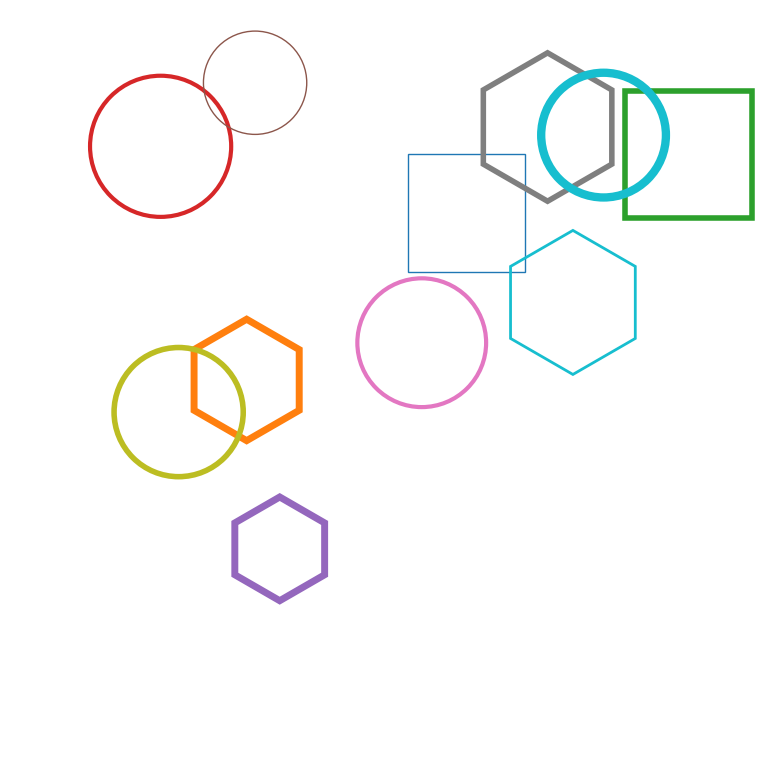[{"shape": "square", "thickness": 0.5, "radius": 0.38, "center": [0.606, 0.723]}, {"shape": "hexagon", "thickness": 2.5, "radius": 0.39, "center": [0.32, 0.507]}, {"shape": "square", "thickness": 2, "radius": 0.41, "center": [0.894, 0.799]}, {"shape": "circle", "thickness": 1.5, "radius": 0.46, "center": [0.209, 0.81]}, {"shape": "hexagon", "thickness": 2.5, "radius": 0.34, "center": [0.363, 0.287]}, {"shape": "circle", "thickness": 0.5, "radius": 0.34, "center": [0.331, 0.893]}, {"shape": "circle", "thickness": 1.5, "radius": 0.42, "center": [0.548, 0.555]}, {"shape": "hexagon", "thickness": 2, "radius": 0.48, "center": [0.711, 0.835]}, {"shape": "circle", "thickness": 2, "radius": 0.42, "center": [0.232, 0.465]}, {"shape": "circle", "thickness": 3, "radius": 0.4, "center": [0.784, 0.825]}, {"shape": "hexagon", "thickness": 1, "radius": 0.47, "center": [0.744, 0.607]}]